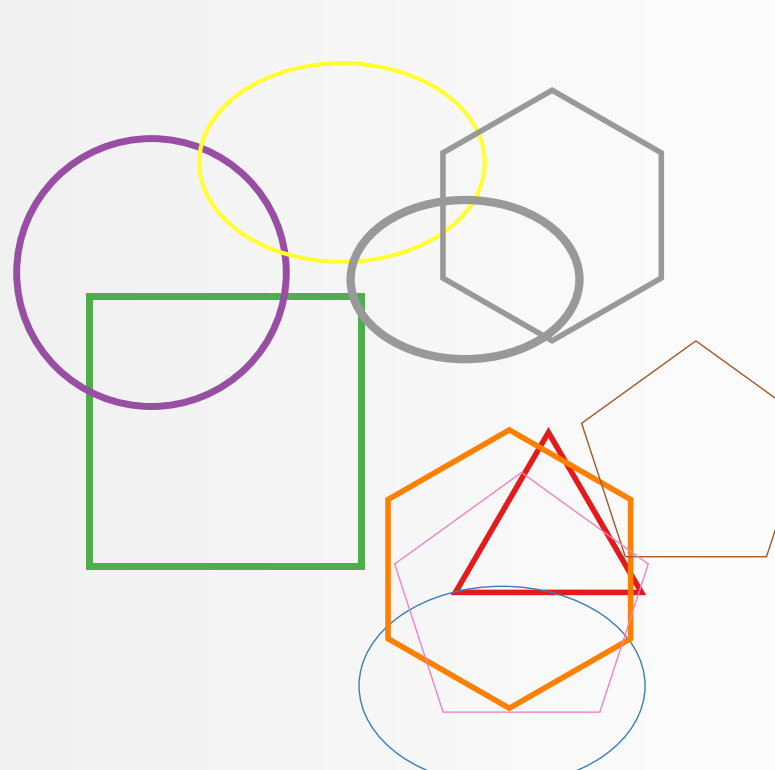[{"shape": "triangle", "thickness": 2, "radius": 0.69, "center": [0.708, 0.3]}, {"shape": "oval", "thickness": 0.5, "radius": 0.92, "center": [0.648, 0.109]}, {"shape": "square", "thickness": 2.5, "radius": 0.88, "center": [0.29, 0.44]}, {"shape": "circle", "thickness": 2.5, "radius": 0.87, "center": [0.195, 0.646]}, {"shape": "hexagon", "thickness": 2, "radius": 0.9, "center": [0.657, 0.261]}, {"shape": "oval", "thickness": 1.5, "radius": 0.92, "center": [0.441, 0.789]}, {"shape": "pentagon", "thickness": 0.5, "radius": 0.77, "center": [0.898, 0.402]}, {"shape": "pentagon", "thickness": 0.5, "radius": 0.86, "center": [0.673, 0.214]}, {"shape": "hexagon", "thickness": 2, "radius": 0.81, "center": [0.712, 0.72]}, {"shape": "oval", "thickness": 3, "radius": 0.74, "center": [0.6, 0.637]}]